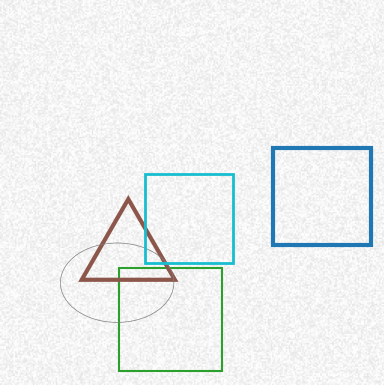[{"shape": "square", "thickness": 3, "radius": 0.63, "center": [0.836, 0.49]}, {"shape": "square", "thickness": 1.5, "radius": 0.67, "center": [0.443, 0.17]}, {"shape": "triangle", "thickness": 3, "radius": 0.7, "center": [0.333, 0.343]}, {"shape": "oval", "thickness": 0.5, "radius": 0.74, "center": [0.304, 0.266]}, {"shape": "square", "thickness": 2, "radius": 0.57, "center": [0.491, 0.432]}]